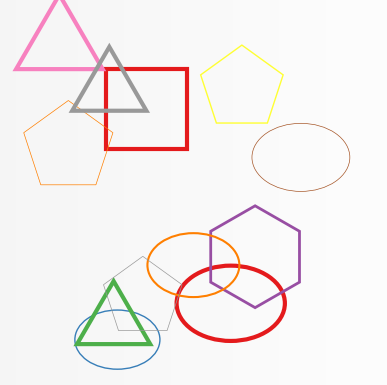[{"shape": "square", "thickness": 3, "radius": 0.52, "center": [0.378, 0.716]}, {"shape": "oval", "thickness": 3, "radius": 0.7, "center": [0.595, 0.212]}, {"shape": "oval", "thickness": 1, "radius": 0.55, "center": [0.303, 0.118]}, {"shape": "triangle", "thickness": 3, "radius": 0.55, "center": [0.293, 0.161]}, {"shape": "hexagon", "thickness": 2, "radius": 0.66, "center": [0.658, 0.333]}, {"shape": "oval", "thickness": 1.5, "radius": 0.59, "center": [0.499, 0.311]}, {"shape": "pentagon", "thickness": 0.5, "radius": 0.61, "center": [0.176, 0.618]}, {"shape": "pentagon", "thickness": 1, "radius": 0.56, "center": [0.624, 0.771]}, {"shape": "oval", "thickness": 0.5, "radius": 0.63, "center": [0.776, 0.591]}, {"shape": "triangle", "thickness": 3, "radius": 0.64, "center": [0.153, 0.885]}, {"shape": "triangle", "thickness": 3, "radius": 0.55, "center": [0.282, 0.768]}, {"shape": "pentagon", "thickness": 0.5, "radius": 0.53, "center": [0.369, 0.228]}]